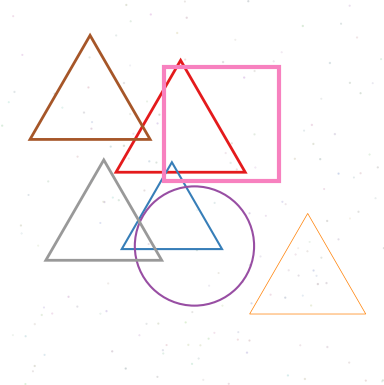[{"shape": "triangle", "thickness": 2, "radius": 0.97, "center": [0.469, 0.65]}, {"shape": "triangle", "thickness": 1.5, "radius": 0.75, "center": [0.446, 0.428]}, {"shape": "circle", "thickness": 1.5, "radius": 0.77, "center": [0.505, 0.361]}, {"shape": "triangle", "thickness": 0.5, "radius": 0.87, "center": [0.799, 0.271]}, {"shape": "triangle", "thickness": 2, "radius": 0.9, "center": [0.234, 0.728]}, {"shape": "square", "thickness": 3, "radius": 0.75, "center": [0.574, 0.678]}, {"shape": "triangle", "thickness": 2, "radius": 0.87, "center": [0.27, 0.411]}]